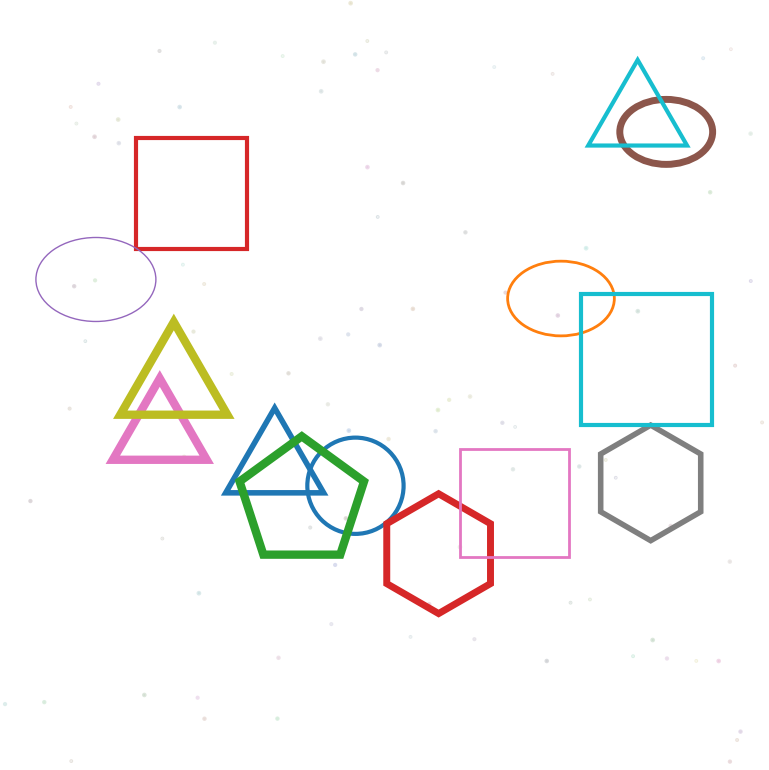[{"shape": "triangle", "thickness": 2, "radius": 0.37, "center": [0.357, 0.397]}, {"shape": "circle", "thickness": 1.5, "radius": 0.31, "center": [0.462, 0.369]}, {"shape": "oval", "thickness": 1, "radius": 0.35, "center": [0.729, 0.612]}, {"shape": "pentagon", "thickness": 3, "radius": 0.42, "center": [0.392, 0.348]}, {"shape": "square", "thickness": 1.5, "radius": 0.36, "center": [0.249, 0.748]}, {"shape": "hexagon", "thickness": 2.5, "radius": 0.39, "center": [0.57, 0.281]}, {"shape": "oval", "thickness": 0.5, "radius": 0.39, "center": [0.125, 0.637]}, {"shape": "oval", "thickness": 2.5, "radius": 0.3, "center": [0.865, 0.829]}, {"shape": "triangle", "thickness": 3, "radius": 0.35, "center": [0.207, 0.438]}, {"shape": "square", "thickness": 1, "radius": 0.35, "center": [0.668, 0.347]}, {"shape": "hexagon", "thickness": 2, "radius": 0.38, "center": [0.845, 0.373]}, {"shape": "triangle", "thickness": 3, "radius": 0.4, "center": [0.226, 0.502]}, {"shape": "square", "thickness": 1.5, "radius": 0.43, "center": [0.839, 0.533]}, {"shape": "triangle", "thickness": 1.5, "radius": 0.37, "center": [0.828, 0.848]}]